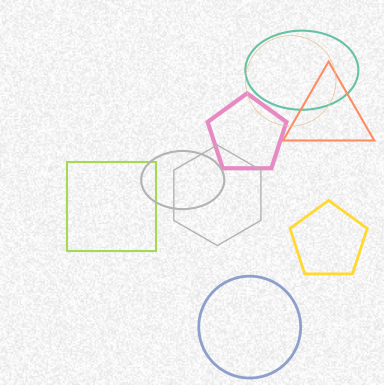[{"shape": "oval", "thickness": 1.5, "radius": 0.73, "center": [0.784, 0.818]}, {"shape": "triangle", "thickness": 1.5, "radius": 0.68, "center": [0.854, 0.703]}, {"shape": "circle", "thickness": 2, "radius": 0.66, "center": [0.649, 0.15]}, {"shape": "pentagon", "thickness": 3, "radius": 0.54, "center": [0.642, 0.65]}, {"shape": "square", "thickness": 1.5, "radius": 0.57, "center": [0.29, 0.464]}, {"shape": "pentagon", "thickness": 2, "radius": 0.53, "center": [0.854, 0.374]}, {"shape": "circle", "thickness": 0.5, "radius": 0.59, "center": [0.755, 0.79]}, {"shape": "hexagon", "thickness": 1, "radius": 0.65, "center": [0.565, 0.493]}, {"shape": "oval", "thickness": 1.5, "radius": 0.54, "center": [0.475, 0.532]}]